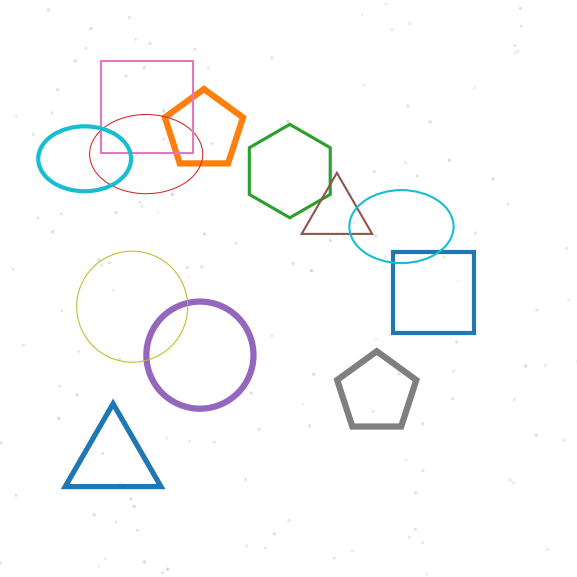[{"shape": "square", "thickness": 2, "radius": 0.35, "center": [0.75, 0.492]}, {"shape": "triangle", "thickness": 2.5, "radius": 0.48, "center": [0.196, 0.204]}, {"shape": "pentagon", "thickness": 3, "radius": 0.36, "center": [0.353, 0.774]}, {"shape": "hexagon", "thickness": 1.5, "radius": 0.4, "center": [0.502, 0.703]}, {"shape": "oval", "thickness": 0.5, "radius": 0.49, "center": [0.253, 0.732]}, {"shape": "circle", "thickness": 3, "radius": 0.46, "center": [0.346, 0.384]}, {"shape": "triangle", "thickness": 1, "radius": 0.35, "center": [0.583, 0.629]}, {"shape": "square", "thickness": 1, "radius": 0.4, "center": [0.254, 0.814]}, {"shape": "pentagon", "thickness": 3, "radius": 0.36, "center": [0.652, 0.319]}, {"shape": "circle", "thickness": 0.5, "radius": 0.48, "center": [0.229, 0.468]}, {"shape": "oval", "thickness": 1, "radius": 0.45, "center": [0.695, 0.607]}, {"shape": "oval", "thickness": 2, "radius": 0.4, "center": [0.147, 0.724]}]